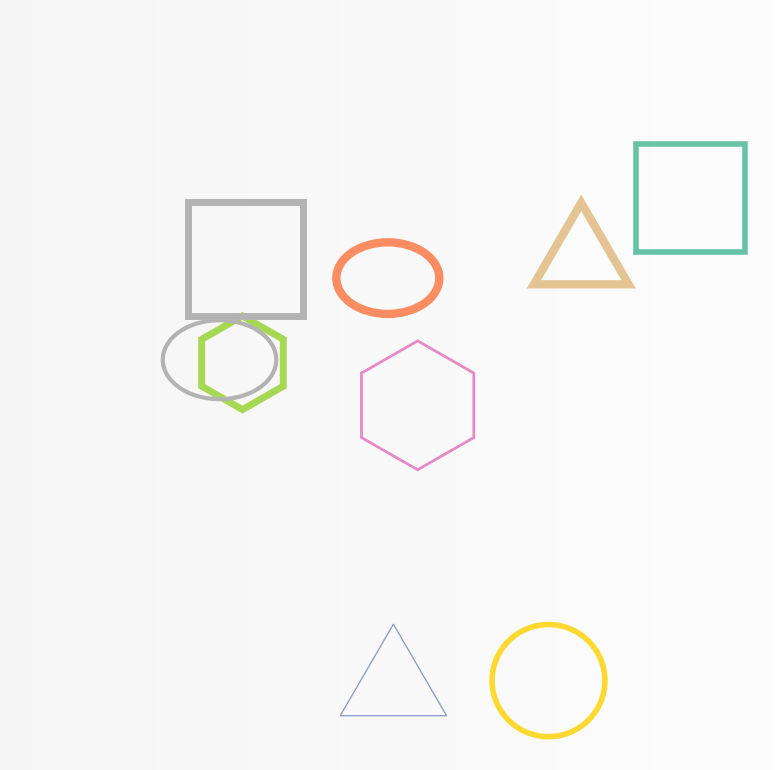[{"shape": "square", "thickness": 2, "radius": 0.35, "center": [0.891, 0.743]}, {"shape": "oval", "thickness": 3, "radius": 0.33, "center": [0.5, 0.639]}, {"shape": "triangle", "thickness": 0.5, "radius": 0.4, "center": [0.508, 0.11]}, {"shape": "hexagon", "thickness": 1, "radius": 0.42, "center": [0.539, 0.474]}, {"shape": "hexagon", "thickness": 2.5, "radius": 0.3, "center": [0.313, 0.529]}, {"shape": "circle", "thickness": 2, "radius": 0.36, "center": [0.708, 0.116]}, {"shape": "triangle", "thickness": 3, "radius": 0.35, "center": [0.75, 0.666]}, {"shape": "oval", "thickness": 1.5, "radius": 0.37, "center": [0.283, 0.533]}, {"shape": "square", "thickness": 2.5, "radius": 0.37, "center": [0.316, 0.664]}]